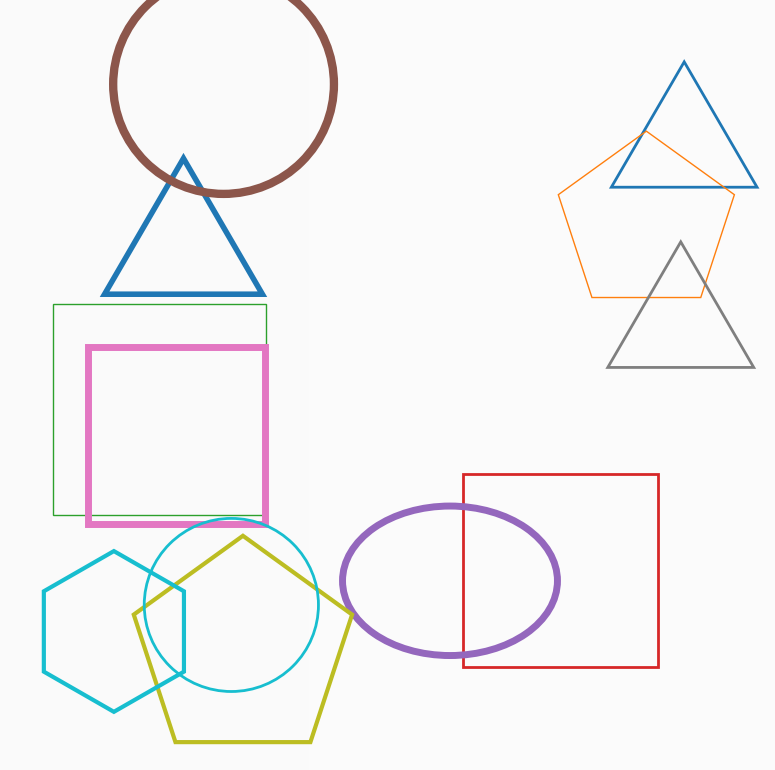[{"shape": "triangle", "thickness": 1, "radius": 0.54, "center": [0.883, 0.811]}, {"shape": "triangle", "thickness": 2, "radius": 0.59, "center": [0.237, 0.677]}, {"shape": "pentagon", "thickness": 0.5, "radius": 0.6, "center": [0.834, 0.71]}, {"shape": "square", "thickness": 0.5, "radius": 0.69, "center": [0.206, 0.468]}, {"shape": "square", "thickness": 1, "radius": 0.63, "center": [0.723, 0.259]}, {"shape": "oval", "thickness": 2.5, "radius": 0.69, "center": [0.581, 0.246]}, {"shape": "circle", "thickness": 3, "radius": 0.71, "center": [0.288, 0.891]}, {"shape": "square", "thickness": 2.5, "radius": 0.57, "center": [0.228, 0.435]}, {"shape": "triangle", "thickness": 1, "radius": 0.54, "center": [0.878, 0.577]}, {"shape": "pentagon", "thickness": 1.5, "radius": 0.74, "center": [0.313, 0.156]}, {"shape": "circle", "thickness": 1, "radius": 0.56, "center": [0.299, 0.214]}, {"shape": "hexagon", "thickness": 1.5, "radius": 0.52, "center": [0.147, 0.18]}]